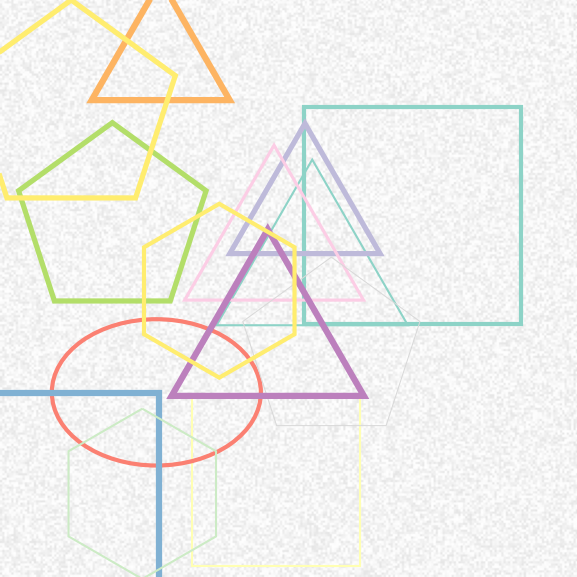[{"shape": "triangle", "thickness": 1, "radius": 0.96, "center": [0.541, 0.532]}, {"shape": "square", "thickness": 2, "radius": 0.94, "center": [0.714, 0.626]}, {"shape": "square", "thickness": 1, "radius": 0.73, "center": [0.478, 0.165]}, {"shape": "triangle", "thickness": 2.5, "radius": 0.75, "center": [0.528, 0.635]}, {"shape": "oval", "thickness": 2, "radius": 0.9, "center": [0.271, 0.32]}, {"shape": "square", "thickness": 3, "radius": 0.86, "center": [0.104, 0.147]}, {"shape": "triangle", "thickness": 3, "radius": 0.69, "center": [0.278, 0.895]}, {"shape": "pentagon", "thickness": 2.5, "radius": 0.85, "center": [0.195, 0.616]}, {"shape": "triangle", "thickness": 1.5, "radius": 0.89, "center": [0.475, 0.569]}, {"shape": "pentagon", "thickness": 0.5, "radius": 0.81, "center": [0.574, 0.393]}, {"shape": "triangle", "thickness": 3, "radius": 0.96, "center": [0.464, 0.41]}, {"shape": "hexagon", "thickness": 1, "radius": 0.74, "center": [0.246, 0.144]}, {"shape": "pentagon", "thickness": 2.5, "radius": 0.95, "center": [0.123, 0.81]}, {"shape": "hexagon", "thickness": 2, "radius": 0.75, "center": [0.38, 0.496]}]